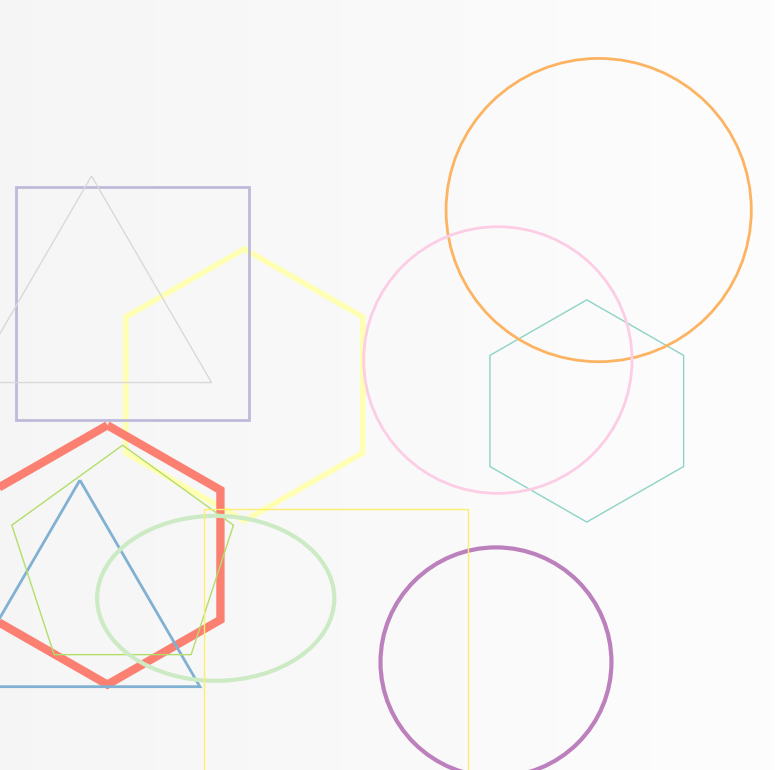[{"shape": "hexagon", "thickness": 0.5, "radius": 0.72, "center": [0.757, 0.466]}, {"shape": "hexagon", "thickness": 2, "radius": 0.88, "center": [0.315, 0.5]}, {"shape": "square", "thickness": 1, "radius": 0.75, "center": [0.171, 0.606]}, {"shape": "hexagon", "thickness": 3, "radius": 0.84, "center": [0.139, 0.279]}, {"shape": "triangle", "thickness": 1, "radius": 0.89, "center": [0.103, 0.198]}, {"shape": "circle", "thickness": 1, "radius": 0.98, "center": [0.772, 0.727]}, {"shape": "pentagon", "thickness": 0.5, "radius": 0.75, "center": [0.158, 0.271]}, {"shape": "circle", "thickness": 1, "radius": 0.87, "center": [0.642, 0.532]}, {"shape": "triangle", "thickness": 0.5, "radius": 0.89, "center": [0.118, 0.593]}, {"shape": "circle", "thickness": 1.5, "radius": 0.74, "center": [0.64, 0.14]}, {"shape": "oval", "thickness": 1.5, "radius": 0.77, "center": [0.278, 0.223]}, {"shape": "square", "thickness": 0.5, "radius": 0.85, "center": [0.433, 0.169]}]